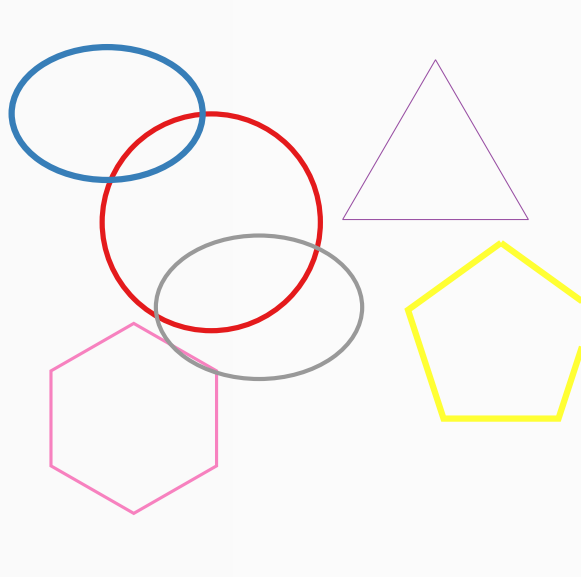[{"shape": "circle", "thickness": 2.5, "radius": 0.94, "center": [0.363, 0.614]}, {"shape": "oval", "thickness": 3, "radius": 0.82, "center": [0.184, 0.803]}, {"shape": "triangle", "thickness": 0.5, "radius": 0.92, "center": [0.749, 0.711]}, {"shape": "pentagon", "thickness": 3, "radius": 0.84, "center": [0.862, 0.41]}, {"shape": "hexagon", "thickness": 1.5, "radius": 0.82, "center": [0.23, 0.275]}, {"shape": "oval", "thickness": 2, "radius": 0.89, "center": [0.446, 0.467]}]